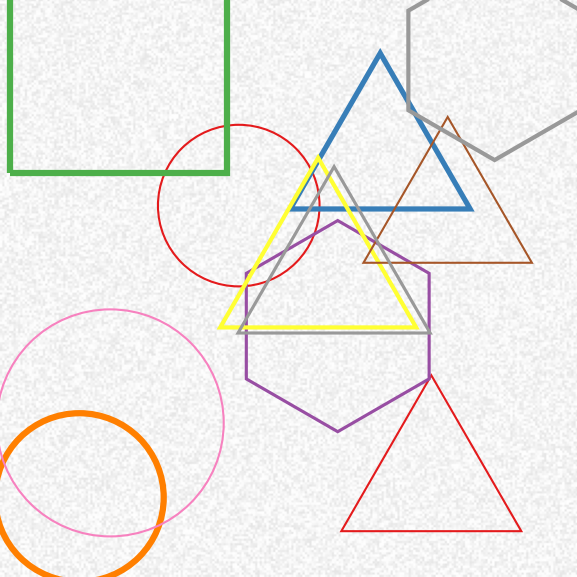[{"shape": "triangle", "thickness": 1, "radius": 0.9, "center": [0.747, 0.169]}, {"shape": "circle", "thickness": 1, "radius": 0.7, "center": [0.413, 0.643]}, {"shape": "triangle", "thickness": 2.5, "radius": 0.9, "center": [0.658, 0.727]}, {"shape": "square", "thickness": 3, "radius": 0.94, "center": [0.205, 0.887]}, {"shape": "hexagon", "thickness": 1.5, "radius": 0.91, "center": [0.585, 0.434]}, {"shape": "circle", "thickness": 3, "radius": 0.73, "center": [0.138, 0.138]}, {"shape": "triangle", "thickness": 2, "radius": 0.98, "center": [0.551, 0.53]}, {"shape": "triangle", "thickness": 1, "radius": 0.84, "center": [0.775, 0.628]}, {"shape": "circle", "thickness": 1, "radius": 0.98, "center": [0.191, 0.267]}, {"shape": "hexagon", "thickness": 2, "radius": 0.86, "center": [0.856, 0.894]}, {"shape": "triangle", "thickness": 1.5, "radius": 0.96, "center": [0.579, 0.519]}]